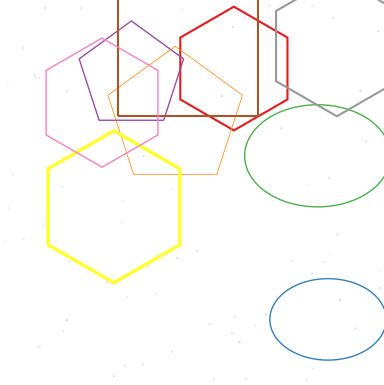[{"shape": "hexagon", "thickness": 1.5, "radius": 0.8, "center": [0.607, 0.822]}, {"shape": "oval", "thickness": 1, "radius": 0.76, "center": [0.852, 0.17]}, {"shape": "oval", "thickness": 1, "radius": 0.95, "center": [0.825, 0.595]}, {"shape": "pentagon", "thickness": 1, "radius": 0.71, "center": [0.341, 0.803]}, {"shape": "pentagon", "thickness": 0.5, "radius": 0.92, "center": [0.455, 0.696]}, {"shape": "hexagon", "thickness": 2.5, "radius": 0.99, "center": [0.296, 0.463]}, {"shape": "square", "thickness": 1.5, "radius": 0.91, "center": [0.488, 0.882]}, {"shape": "hexagon", "thickness": 1, "radius": 0.84, "center": [0.265, 0.733]}, {"shape": "hexagon", "thickness": 1.5, "radius": 0.91, "center": [0.875, 0.88]}]